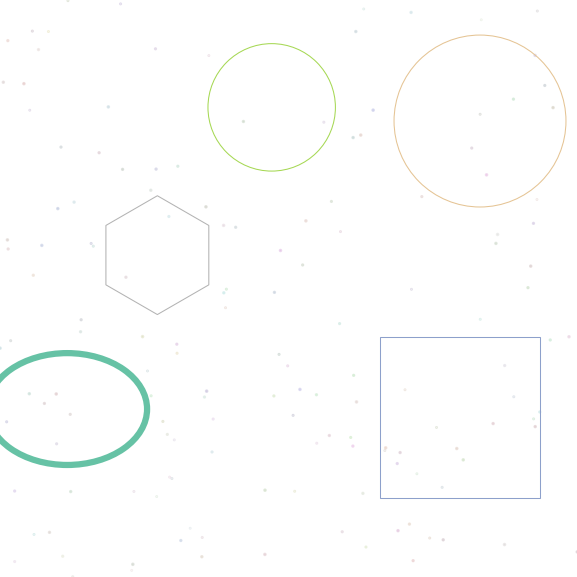[{"shape": "oval", "thickness": 3, "radius": 0.69, "center": [0.116, 0.291]}, {"shape": "square", "thickness": 0.5, "radius": 0.7, "center": [0.796, 0.276]}, {"shape": "circle", "thickness": 0.5, "radius": 0.55, "center": [0.47, 0.813]}, {"shape": "circle", "thickness": 0.5, "radius": 0.74, "center": [0.831, 0.79]}, {"shape": "hexagon", "thickness": 0.5, "radius": 0.51, "center": [0.272, 0.557]}]